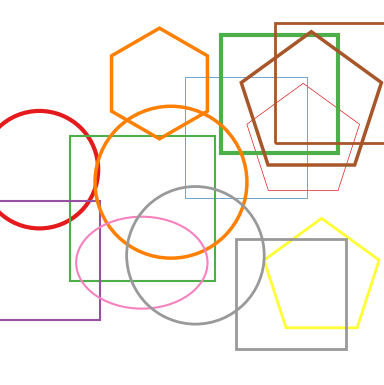[{"shape": "circle", "thickness": 3, "radius": 0.76, "center": [0.103, 0.559]}, {"shape": "pentagon", "thickness": 0.5, "radius": 0.77, "center": [0.788, 0.63]}, {"shape": "square", "thickness": 0.5, "radius": 0.79, "center": [0.639, 0.643]}, {"shape": "square", "thickness": 3, "radius": 0.77, "center": [0.726, 0.755]}, {"shape": "square", "thickness": 1.5, "radius": 0.94, "center": [0.371, 0.458]}, {"shape": "square", "thickness": 1.5, "radius": 0.78, "center": [0.106, 0.323]}, {"shape": "circle", "thickness": 2.5, "radius": 0.99, "center": [0.444, 0.527]}, {"shape": "hexagon", "thickness": 2.5, "radius": 0.72, "center": [0.414, 0.783]}, {"shape": "pentagon", "thickness": 2, "radius": 0.79, "center": [0.835, 0.276]}, {"shape": "square", "thickness": 2, "radius": 0.77, "center": [0.869, 0.784]}, {"shape": "pentagon", "thickness": 2.5, "radius": 0.96, "center": [0.809, 0.726]}, {"shape": "oval", "thickness": 1.5, "radius": 0.85, "center": [0.368, 0.318]}, {"shape": "square", "thickness": 2, "radius": 0.72, "center": [0.756, 0.236]}, {"shape": "circle", "thickness": 2, "radius": 0.89, "center": [0.508, 0.337]}]